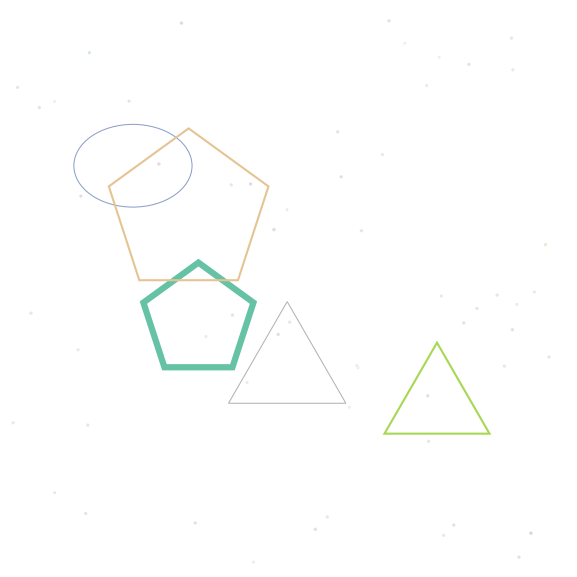[{"shape": "pentagon", "thickness": 3, "radius": 0.5, "center": [0.344, 0.444]}, {"shape": "oval", "thickness": 0.5, "radius": 0.51, "center": [0.23, 0.712]}, {"shape": "triangle", "thickness": 1, "radius": 0.53, "center": [0.757, 0.301]}, {"shape": "pentagon", "thickness": 1, "radius": 0.73, "center": [0.327, 0.631]}, {"shape": "triangle", "thickness": 0.5, "radius": 0.59, "center": [0.497, 0.36]}]